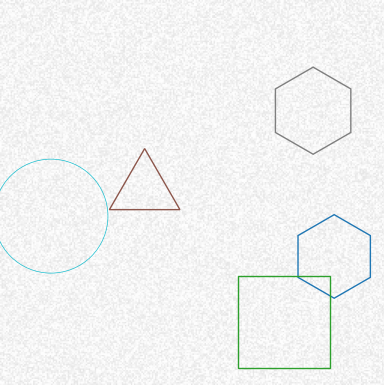[{"shape": "hexagon", "thickness": 1, "radius": 0.54, "center": [0.868, 0.334]}, {"shape": "square", "thickness": 1, "radius": 0.59, "center": [0.737, 0.163]}, {"shape": "triangle", "thickness": 1, "radius": 0.53, "center": [0.376, 0.508]}, {"shape": "hexagon", "thickness": 1, "radius": 0.57, "center": [0.813, 0.712]}, {"shape": "circle", "thickness": 0.5, "radius": 0.74, "center": [0.132, 0.439]}]